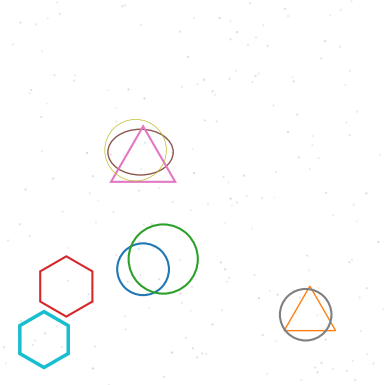[{"shape": "circle", "thickness": 1.5, "radius": 0.34, "center": [0.372, 0.301]}, {"shape": "triangle", "thickness": 1, "radius": 0.39, "center": [0.805, 0.18]}, {"shape": "circle", "thickness": 1.5, "radius": 0.45, "center": [0.424, 0.327]}, {"shape": "hexagon", "thickness": 1.5, "radius": 0.39, "center": [0.172, 0.256]}, {"shape": "oval", "thickness": 1, "radius": 0.42, "center": [0.365, 0.605]}, {"shape": "triangle", "thickness": 1.5, "radius": 0.48, "center": [0.372, 0.576]}, {"shape": "circle", "thickness": 1.5, "radius": 0.33, "center": [0.794, 0.183]}, {"shape": "circle", "thickness": 0.5, "radius": 0.4, "center": [0.352, 0.61]}, {"shape": "hexagon", "thickness": 2.5, "radius": 0.36, "center": [0.114, 0.118]}]